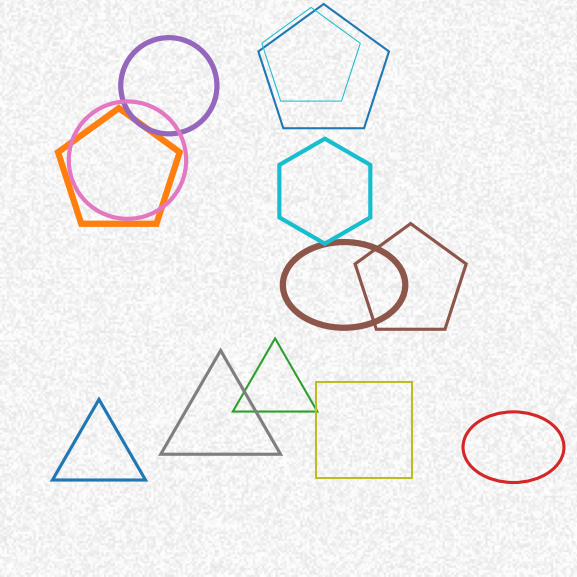[{"shape": "triangle", "thickness": 1.5, "radius": 0.47, "center": [0.171, 0.214]}, {"shape": "pentagon", "thickness": 1, "radius": 0.59, "center": [0.56, 0.873]}, {"shape": "pentagon", "thickness": 3, "radius": 0.55, "center": [0.206, 0.701]}, {"shape": "triangle", "thickness": 1, "radius": 0.42, "center": [0.476, 0.329]}, {"shape": "oval", "thickness": 1.5, "radius": 0.44, "center": [0.889, 0.225]}, {"shape": "circle", "thickness": 2.5, "radius": 0.42, "center": [0.292, 0.851]}, {"shape": "pentagon", "thickness": 1.5, "radius": 0.51, "center": [0.711, 0.511]}, {"shape": "oval", "thickness": 3, "radius": 0.53, "center": [0.596, 0.506]}, {"shape": "circle", "thickness": 2, "radius": 0.51, "center": [0.221, 0.722]}, {"shape": "triangle", "thickness": 1.5, "radius": 0.6, "center": [0.382, 0.272]}, {"shape": "square", "thickness": 1, "radius": 0.42, "center": [0.63, 0.255]}, {"shape": "pentagon", "thickness": 0.5, "radius": 0.45, "center": [0.539, 0.897]}, {"shape": "hexagon", "thickness": 2, "radius": 0.45, "center": [0.563, 0.668]}]